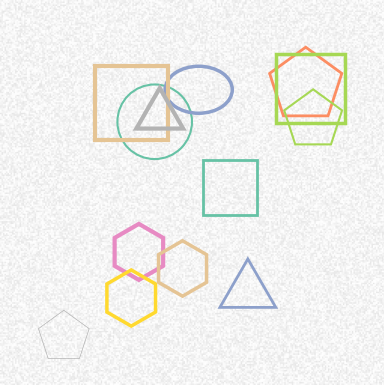[{"shape": "circle", "thickness": 1.5, "radius": 0.48, "center": [0.402, 0.684]}, {"shape": "square", "thickness": 2, "radius": 0.36, "center": [0.598, 0.513]}, {"shape": "pentagon", "thickness": 2, "radius": 0.49, "center": [0.794, 0.779]}, {"shape": "oval", "thickness": 2.5, "radius": 0.44, "center": [0.516, 0.767]}, {"shape": "triangle", "thickness": 2, "radius": 0.42, "center": [0.644, 0.244]}, {"shape": "hexagon", "thickness": 3, "radius": 0.36, "center": [0.361, 0.346]}, {"shape": "square", "thickness": 2.5, "radius": 0.45, "center": [0.807, 0.769]}, {"shape": "pentagon", "thickness": 1.5, "radius": 0.4, "center": [0.813, 0.689]}, {"shape": "hexagon", "thickness": 2.5, "radius": 0.36, "center": [0.341, 0.226]}, {"shape": "hexagon", "thickness": 2.5, "radius": 0.36, "center": [0.474, 0.303]}, {"shape": "square", "thickness": 3, "radius": 0.48, "center": [0.342, 0.732]}, {"shape": "pentagon", "thickness": 0.5, "radius": 0.35, "center": [0.166, 0.125]}, {"shape": "triangle", "thickness": 3, "radius": 0.35, "center": [0.415, 0.701]}]